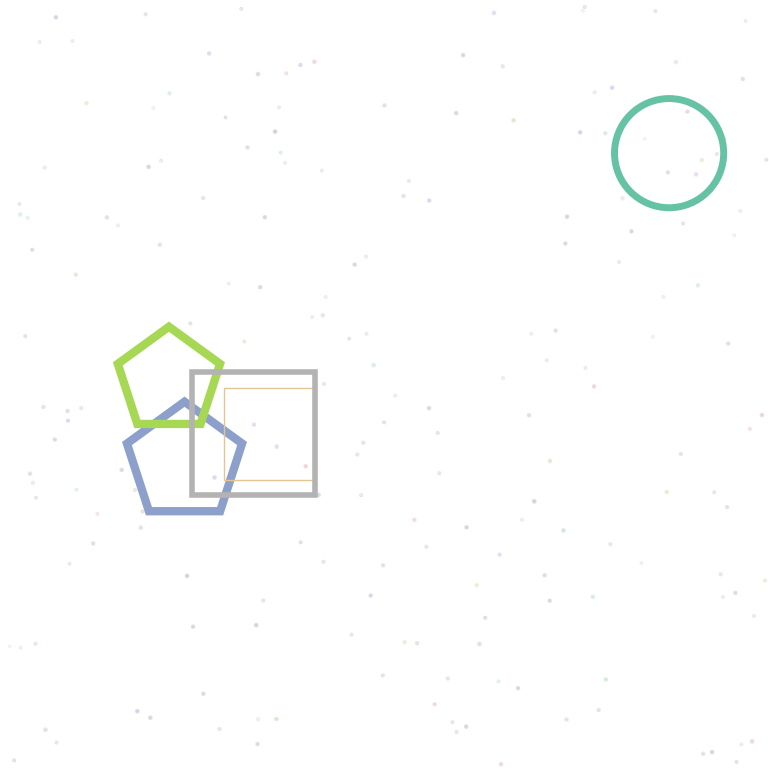[{"shape": "circle", "thickness": 2.5, "radius": 0.35, "center": [0.869, 0.801]}, {"shape": "pentagon", "thickness": 3, "radius": 0.39, "center": [0.24, 0.4]}, {"shape": "pentagon", "thickness": 3, "radius": 0.35, "center": [0.219, 0.506]}, {"shape": "square", "thickness": 0.5, "radius": 0.3, "center": [0.351, 0.436]}, {"shape": "square", "thickness": 2, "radius": 0.4, "center": [0.33, 0.437]}]